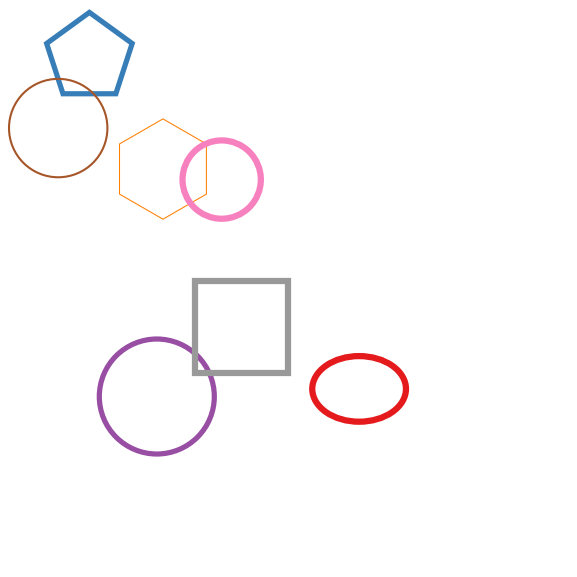[{"shape": "oval", "thickness": 3, "radius": 0.41, "center": [0.622, 0.326]}, {"shape": "pentagon", "thickness": 2.5, "radius": 0.39, "center": [0.155, 0.9]}, {"shape": "circle", "thickness": 2.5, "radius": 0.5, "center": [0.272, 0.313]}, {"shape": "hexagon", "thickness": 0.5, "radius": 0.43, "center": [0.282, 0.706]}, {"shape": "circle", "thickness": 1, "radius": 0.43, "center": [0.101, 0.777]}, {"shape": "circle", "thickness": 3, "radius": 0.34, "center": [0.384, 0.688]}, {"shape": "square", "thickness": 3, "radius": 0.4, "center": [0.418, 0.433]}]